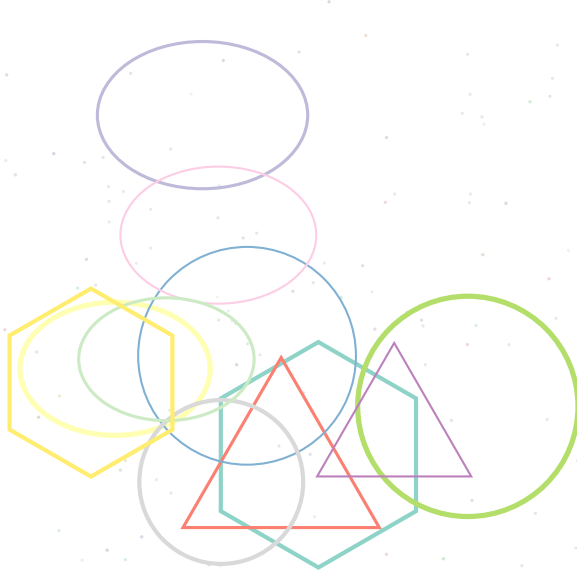[{"shape": "hexagon", "thickness": 2, "radius": 0.98, "center": [0.551, 0.212]}, {"shape": "oval", "thickness": 2.5, "radius": 0.82, "center": [0.199, 0.361]}, {"shape": "oval", "thickness": 1.5, "radius": 0.91, "center": [0.351, 0.8]}, {"shape": "triangle", "thickness": 1.5, "radius": 0.98, "center": [0.487, 0.184]}, {"shape": "circle", "thickness": 1, "radius": 0.94, "center": [0.428, 0.383]}, {"shape": "circle", "thickness": 2.5, "radius": 0.95, "center": [0.81, 0.295]}, {"shape": "oval", "thickness": 1, "radius": 0.85, "center": [0.378, 0.592]}, {"shape": "circle", "thickness": 2, "radius": 0.71, "center": [0.383, 0.165]}, {"shape": "triangle", "thickness": 1, "radius": 0.77, "center": [0.683, 0.251]}, {"shape": "oval", "thickness": 1.5, "radius": 0.76, "center": [0.288, 0.377]}, {"shape": "hexagon", "thickness": 2, "radius": 0.81, "center": [0.158, 0.337]}]